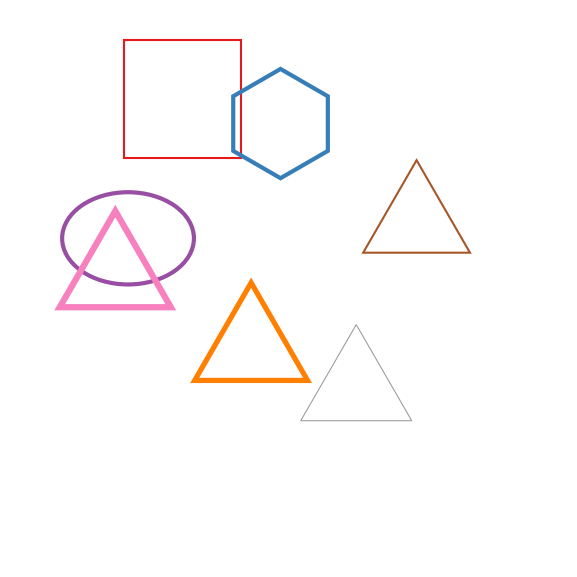[{"shape": "square", "thickness": 1, "radius": 0.51, "center": [0.316, 0.828]}, {"shape": "hexagon", "thickness": 2, "radius": 0.47, "center": [0.486, 0.785]}, {"shape": "oval", "thickness": 2, "radius": 0.57, "center": [0.222, 0.586]}, {"shape": "triangle", "thickness": 2.5, "radius": 0.56, "center": [0.435, 0.397]}, {"shape": "triangle", "thickness": 1, "radius": 0.53, "center": [0.721, 0.615]}, {"shape": "triangle", "thickness": 3, "radius": 0.56, "center": [0.2, 0.523]}, {"shape": "triangle", "thickness": 0.5, "radius": 0.55, "center": [0.617, 0.326]}]